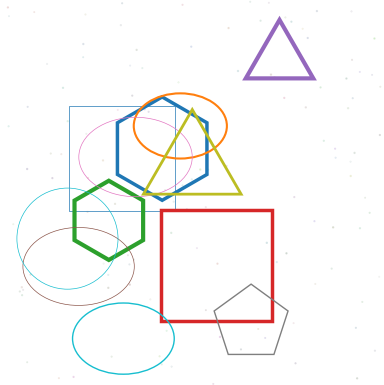[{"shape": "hexagon", "thickness": 2.5, "radius": 0.67, "center": [0.421, 0.614]}, {"shape": "square", "thickness": 0.5, "radius": 0.69, "center": [0.317, 0.588]}, {"shape": "oval", "thickness": 1.5, "radius": 0.6, "center": [0.468, 0.673]}, {"shape": "hexagon", "thickness": 3, "radius": 0.51, "center": [0.283, 0.428]}, {"shape": "square", "thickness": 2.5, "radius": 0.72, "center": [0.562, 0.31]}, {"shape": "triangle", "thickness": 3, "radius": 0.51, "center": [0.726, 0.847]}, {"shape": "oval", "thickness": 0.5, "radius": 0.72, "center": [0.204, 0.308]}, {"shape": "oval", "thickness": 0.5, "radius": 0.74, "center": [0.352, 0.592]}, {"shape": "pentagon", "thickness": 1, "radius": 0.5, "center": [0.652, 0.161]}, {"shape": "triangle", "thickness": 2, "radius": 0.73, "center": [0.499, 0.569]}, {"shape": "circle", "thickness": 0.5, "radius": 0.66, "center": [0.175, 0.38]}, {"shape": "oval", "thickness": 1, "radius": 0.66, "center": [0.32, 0.121]}]